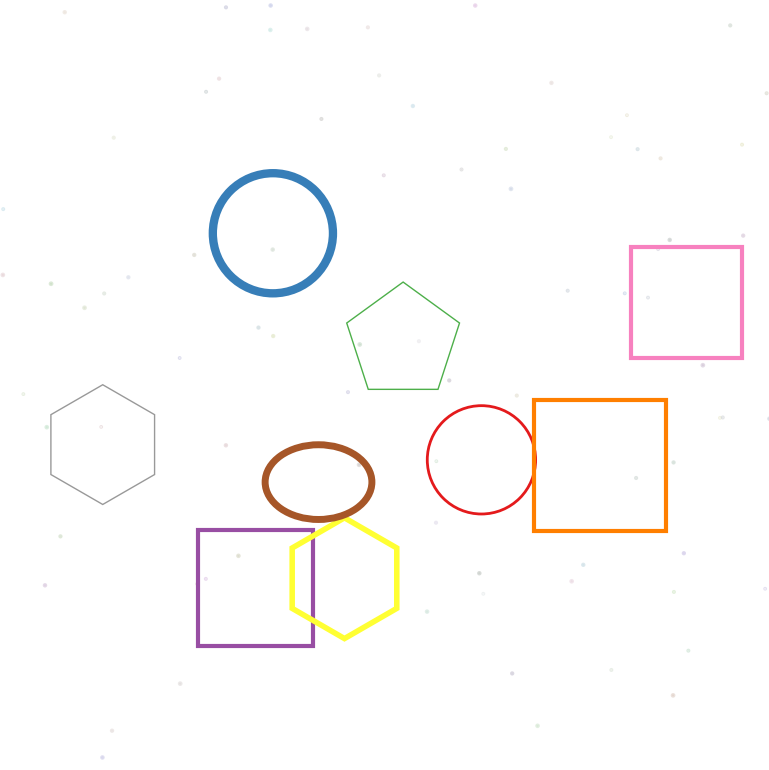[{"shape": "circle", "thickness": 1, "radius": 0.35, "center": [0.625, 0.403]}, {"shape": "circle", "thickness": 3, "radius": 0.39, "center": [0.354, 0.697]}, {"shape": "pentagon", "thickness": 0.5, "radius": 0.39, "center": [0.524, 0.557]}, {"shape": "square", "thickness": 1.5, "radius": 0.37, "center": [0.332, 0.236]}, {"shape": "square", "thickness": 1.5, "radius": 0.43, "center": [0.779, 0.395]}, {"shape": "hexagon", "thickness": 2, "radius": 0.39, "center": [0.447, 0.249]}, {"shape": "oval", "thickness": 2.5, "radius": 0.35, "center": [0.414, 0.374]}, {"shape": "square", "thickness": 1.5, "radius": 0.36, "center": [0.892, 0.607]}, {"shape": "hexagon", "thickness": 0.5, "radius": 0.39, "center": [0.133, 0.423]}]